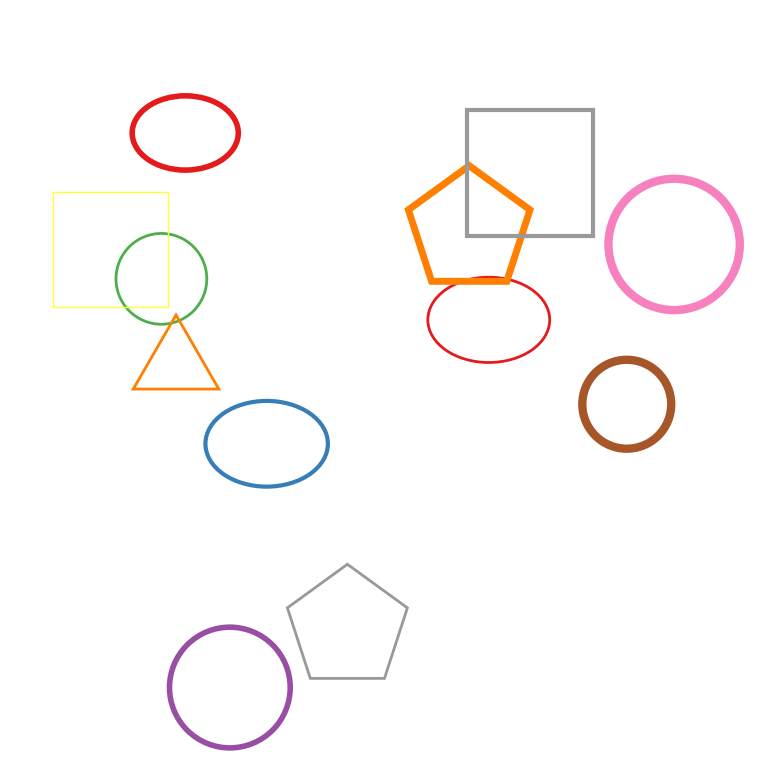[{"shape": "oval", "thickness": 2, "radius": 0.34, "center": [0.241, 0.827]}, {"shape": "oval", "thickness": 1, "radius": 0.4, "center": [0.635, 0.585]}, {"shape": "oval", "thickness": 1.5, "radius": 0.4, "center": [0.346, 0.424]}, {"shape": "circle", "thickness": 1, "radius": 0.29, "center": [0.21, 0.638]}, {"shape": "circle", "thickness": 2, "radius": 0.39, "center": [0.299, 0.107]}, {"shape": "pentagon", "thickness": 2.5, "radius": 0.42, "center": [0.609, 0.702]}, {"shape": "triangle", "thickness": 1, "radius": 0.32, "center": [0.229, 0.527]}, {"shape": "square", "thickness": 0.5, "radius": 0.37, "center": [0.144, 0.675]}, {"shape": "circle", "thickness": 3, "radius": 0.29, "center": [0.814, 0.475]}, {"shape": "circle", "thickness": 3, "radius": 0.43, "center": [0.875, 0.683]}, {"shape": "pentagon", "thickness": 1, "radius": 0.41, "center": [0.451, 0.185]}, {"shape": "square", "thickness": 1.5, "radius": 0.41, "center": [0.688, 0.775]}]